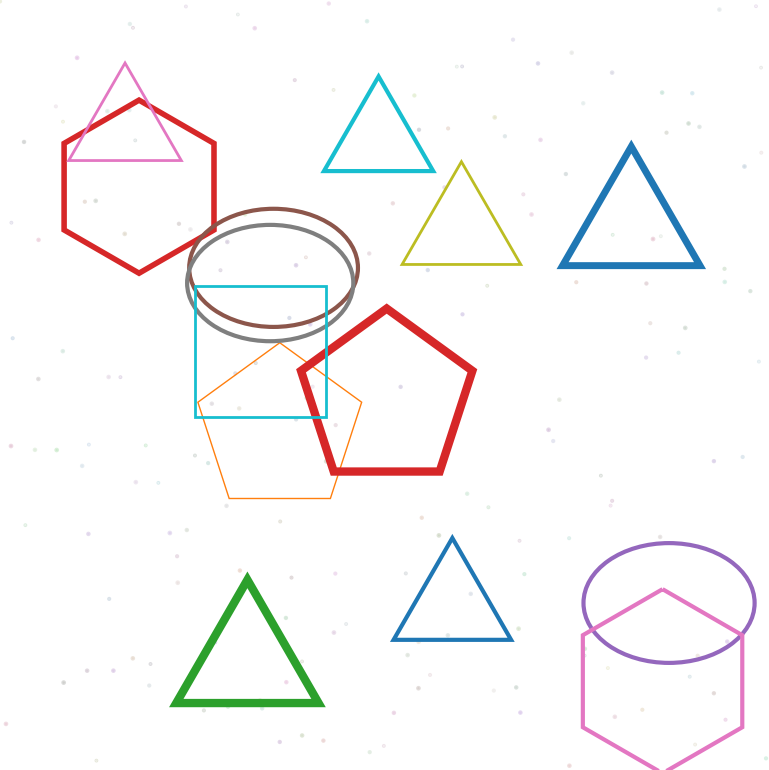[{"shape": "triangle", "thickness": 2.5, "radius": 0.52, "center": [0.82, 0.707]}, {"shape": "triangle", "thickness": 1.5, "radius": 0.44, "center": [0.587, 0.213]}, {"shape": "pentagon", "thickness": 0.5, "radius": 0.56, "center": [0.363, 0.443]}, {"shape": "triangle", "thickness": 3, "radius": 0.53, "center": [0.321, 0.14]}, {"shape": "hexagon", "thickness": 2, "radius": 0.56, "center": [0.181, 0.758]}, {"shape": "pentagon", "thickness": 3, "radius": 0.59, "center": [0.502, 0.482]}, {"shape": "oval", "thickness": 1.5, "radius": 0.56, "center": [0.869, 0.217]}, {"shape": "oval", "thickness": 1.5, "radius": 0.55, "center": [0.355, 0.652]}, {"shape": "triangle", "thickness": 1, "radius": 0.42, "center": [0.162, 0.834]}, {"shape": "hexagon", "thickness": 1.5, "radius": 0.6, "center": [0.86, 0.115]}, {"shape": "oval", "thickness": 1.5, "radius": 0.54, "center": [0.351, 0.632]}, {"shape": "triangle", "thickness": 1, "radius": 0.44, "center": [0.599, 0.701]}, {"shape": "square", "thickness": 1, "radius": 0.43, "center": [0.338, 0.544]}, {"shape": "triangle", "thickness": 1.5, "radius": 0.41, "center": [0.492, 0.819]}]